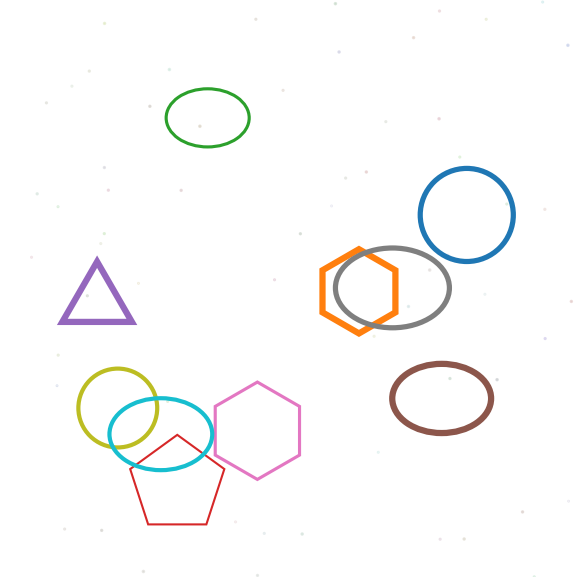[{"shape": "circle", "thickness": 2.5, "radius": 0.4, "center": [0.808, 0.627]}, {"shape": "hexagon", "thickness": 3, "radius": 0.36, "center": [0.622, 0.495]}, {"shape": "oval", "thickness": 1.5, "radius": 0.36, "center": [0.36, 0.795]}, {"shape": "pentagon", "thickness": 1, "radius": 0.43, "center": [0.307, 0.16]}, {"shape": "triangle", "thickness": 3, "radius": 0.35, "center": [0.168, 0.476]}, {"shape": "oval", "thickness": 3, "radius": 0.43, "center": [0.765, 0.309]}, {"shape": "hexagon", "thickness": 1.5, "radius": 0.42, "center": [0.446, 0.253]}, {"shape": "oval", "thickness": 2.5, "radius": 0.49, "center": [0.68, 0.501]}, {"shape": "circle", "thickness": 2, "radius": 0.34, "center": [0.204, 0.293]}, {"shape": "oval", "thickness": 2, "radius": 0.44, "center": [0.279, 0.247]}]